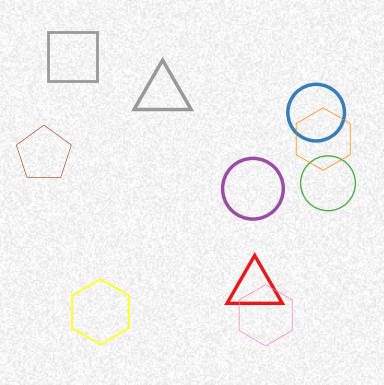[{"shape": "triangle", "thickness": 2.5, "radius": 0.41, "center": [0.662, 0.254]}, {"shape": "circle", "thickness": 2.5, "radius": 0.37, "center": [0.821, 0.707]}, {"shape": "circle", "thickness": 1, "radius": 0.36, "center": [0.852, 0.524]}, {"shape": "circle", "thickness": 2.5, "radius": 0.39, "center": [0.657, 0.51]}, {"shape": "hexagon", "thickness": 0.5, "radius": 0.41, "center": [0.84, 0.639]}, {"shape": "hexagon", "thickness": 1.5, "radius": 0.42, "center": [0.261, 0.19]}, {"shape": "pentagon", "thickness": 0.5, "radius": 0.38, "center": [0.114, 0.6]}, {"shape": "hexagon", "thickness": 0.5, "radius": 0.4, "center": [0.69, 0.181]}, {"shape": "triangle", "thickness": 2.5, "radius": 0.43, "center": [0.422, 0.758]}, {"shape": "square", "thickness": 2, "radius": 0.32, "center": [0.188, 0.853]}]